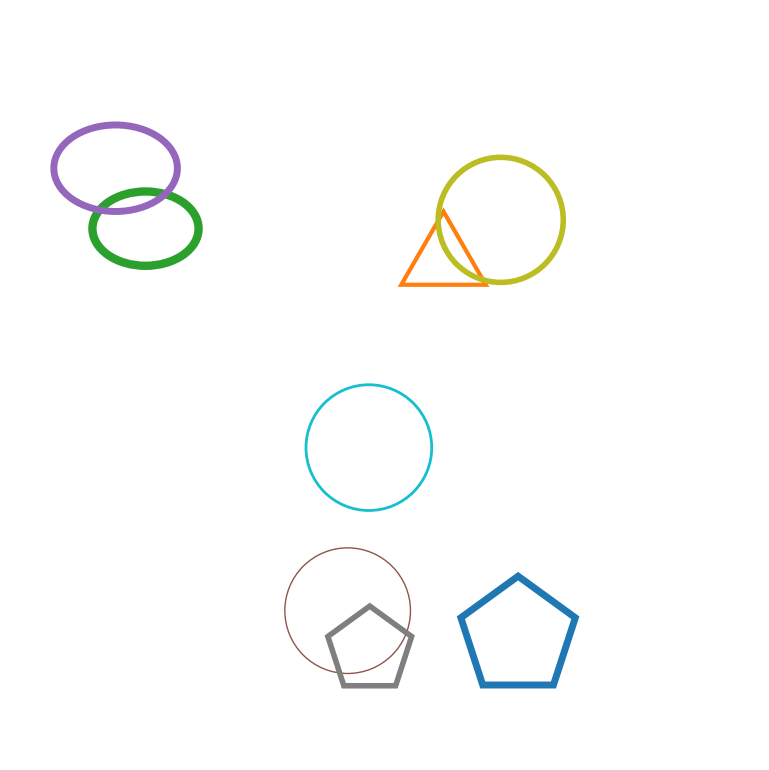[{"shape": "pentagon", "thickness": 2.5, "radius": 0.39, "center": [0.673, 0.174]}, {"shape": "triangle", "thickness": 1.5, "radius": 0.32, "center": [0.576, 0.662]}, {"shape": "oval", "thickness": 3, "radius": 0.34, "center": [0.189, 0.703]}, {"shape": "oval", "thickness": 2.5, "radius": 0.4, "center": [0.15, 0.782]}, {"shape": "circle", "thickness": 0.5, "radius": 0.41, "center": [0.451, 0.207]}, {"shape": "pentagon", "thickness": 2, "radius": 0.29, "center": [0.48, 0.156]}, {"shape": "circle", "thickness": 2, "radius": 0.41, "center": [0.65, 0.714]}, {"shape": "circle", "thickness": 1, "radius": 0.41, "center": [0.479, 0.419]}]